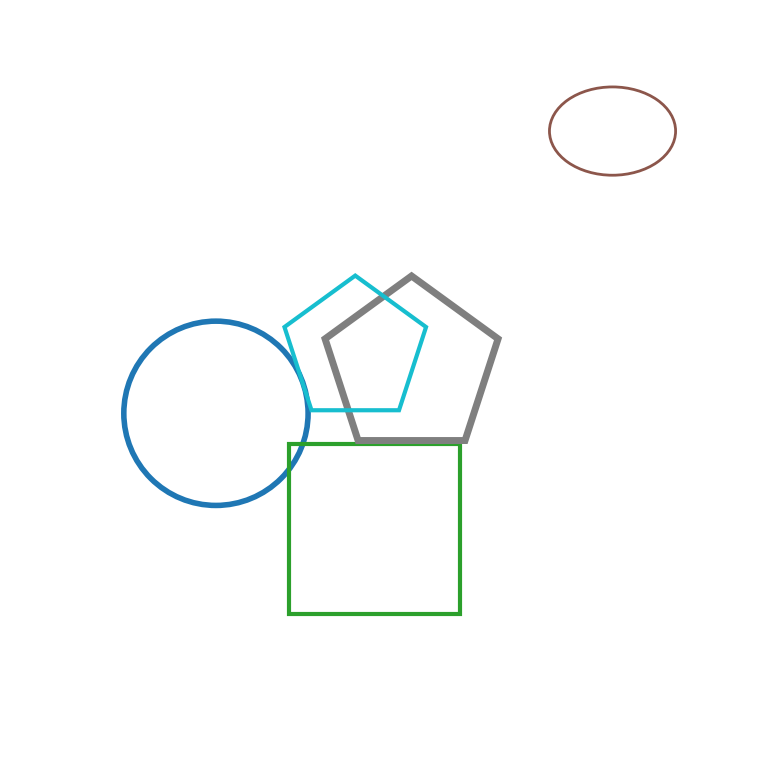[{"shape": "circle", "thickness": 2, "radius": 0.6, "center": [0.28, 0.463]}, {"shape": "square", "thickness": 1.5, "radius": 0.55, "center": [0.486, 0.313]}, {"shape": "oval", "thickness": 1, "radius": 0.41, "center": [0.795, 0.83]}, {"shape": "pentagon", "thickness": 2.5, "radius": 0.59, "center": [0.535, 0.523]}, {"shape": "pentagon", "thickness": 1.5, "radius": 0.48, "center": [0.461, 0.545]}]